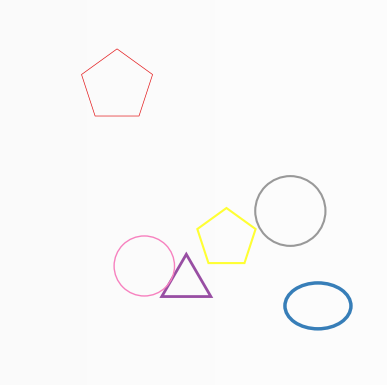[{"shape": "pentagon", "thickness": 0.5, "radius": 0.48, "center": [0.302, 0.777]}, {"shape": "oval", "thickness": 2.5, "radius": 0.43, "center": [0.821, 0.206]}, {"shape": "triangle", "thickness": 2, "radius": 0.37, "center": [0.481, 0.266]}, {"shape": "pentagon", "thickness": 1.5, "radius": 0.4, "center": [0.584, 0.381]}, {"shape": "circle", "thickness": 1, "radius": 0.39, "center": [0.372, 0.309]}, {"shape": "circle", "thickness": 1.5, "radius": 0.45, "center": [0.749, 0.452]}]